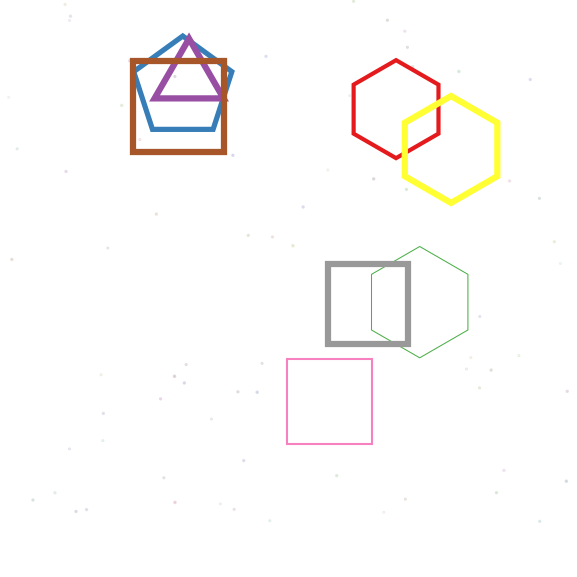[{"shape": "hexagon", "thickness": 2, "radius": 0.42, "center": [0.686, 0.81]}, {"shape": "pentagon", "thickness": 2.5, "radius": 0.45, "center": [0.316, 0.847]}, {"shape": "hexagon", "thickness": 0.5, "radius": 0.48, "center": [0.727, 0.476]}, {"shape": "triangle", "thickness": 3, "radius": 0.34, "center": [0.327, 0.863]}, {"shape": "hexagon", "thickness": 3, "radius": 0.46, "center": [0.781, 0.74]}, {"shape": "square", "thickness": 3, "radius": 0.4, "center": [0.309, 0.814]}, {"shape": "square", "thickness": 1, "radius": 0.37, "center": [0.571, 0.303]}, {"shape": "square", "thickness": 3, "radius": 0.35, "center": [0.637, 0.472]}]